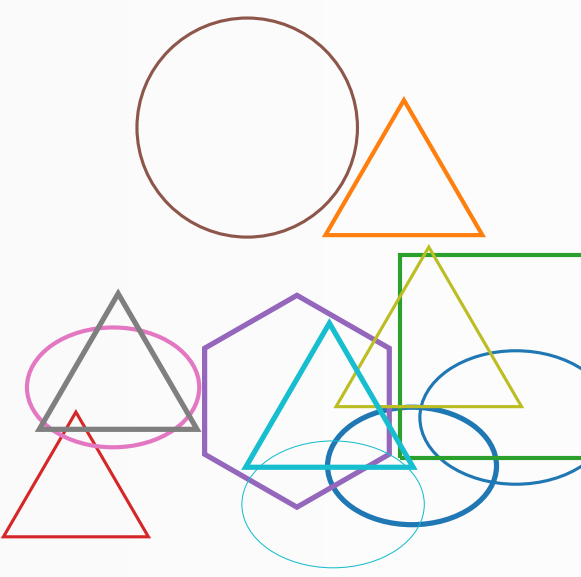[{"shape": "oval", "thickness": 1.5, "radius": 0.83, "center": [0.887, 0.276]}, {"shape": "oval", "thickness": 2.5, "radius": 0.73, "center": [0.709, 0.192]}, {"shape": "triangle", "thickness": 2, "radius": 0.78, "center": [0.695, 0.67]}, {"shape": "square", "thickness": 2, "radius": 0.88, "center": [0.864, 0.381]}, {"shape": "triangle", "thickness": 1.5, "radius": 0.72, "center": [0.131, 0.142]}, {"shape": "hexagon", "thickness": 2.5, "radius": 0.92, "center": [0.511, 0.304]}, {"shape": "circle", "thickness": 1.5, "radius": 0.95, "center": [0.425, 0.778]}, {"shape": "oval", "thickness": 2, "radius": 0.74, "center": [0.195, 0.328]}, {"shape": "triangle", "thickness": 2.5, "radius": 0.78, "center": [0.203, 0.334]}, {"shape": "triangle", "thickness": 1.5, "radius": 0.92, "center": [0.738, 0.387]}, {"shape": "triangle", "thickness": 2.5, "radius": 0.83, "center": [0.567, 0.273]}, {"shape": "oval", "thickness": 0.5, "radius": 0.78, "center": [0.573, 0.126]}]